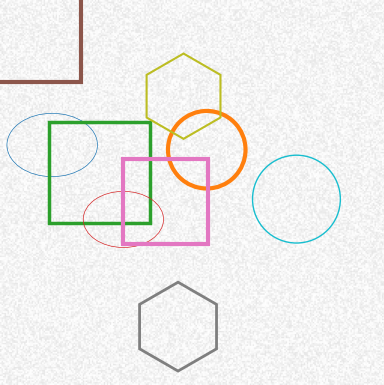[{"shape": "oval", "thickness": 0.5, "radius": 0.59, "center": [0.136, 0.623]}, {"shape": "circle", "thickness": 3, "radius": 0.5, "center": [0.537, 0.611]}, {"shape": "square", "thickness": 2.5, "radius": 0.65, "center": [0.259, 0.553]}, {"shape": "oval", "thickness": 0.5, "radius": 0.52, "center": [0.32, 0.43]}, {"shape": "square", "thickness": 3, "radius": 0.56, "center": [0.1, 0.898]}, {"shape": "square", "thickness": 3, "radius": 0.55, "center": [0.43, 0.476]}, {"shape": "hexagon", "thickness": 2, "radius": 0.58, "center": [0.462, 0.152]}, {"shape": "hexagon", "thickness": 1.5, "radius": 0.55, "center": [0.477, 0.75]}, {"shape": "circle", "thickness": 1, "radius": 0.57, "center": [0.77, 0.483]}]